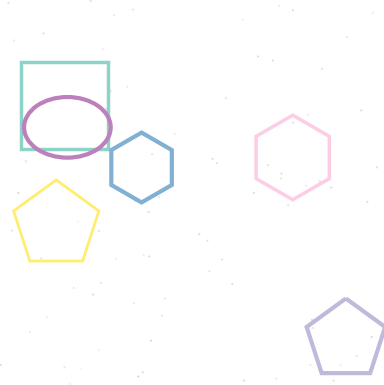[{"shape": "square", "thickness": 2.5, "radius": 0.56, "center": [0.167, 0.726]}, {"shape": "pentagon", "thickness": 3, "radius": 0.54, "center": [0.898, 0.118]}, {"shape": "hexagon", "thickness": 3, "radius": 0.45, "center": [0.368, 0.565]}, {"shape": "hexagon", "thickness": 2.5, "radius": 0.55, "center": [0.76, 0.591]}, {"shape": "oval", "thickness": 3, "radius": 0.56, "center": [0.175, 0.669]}, {"shape": "pentagon", "thickness": 2, "radius": 0.58, "center": [0.146, 0.416]}]